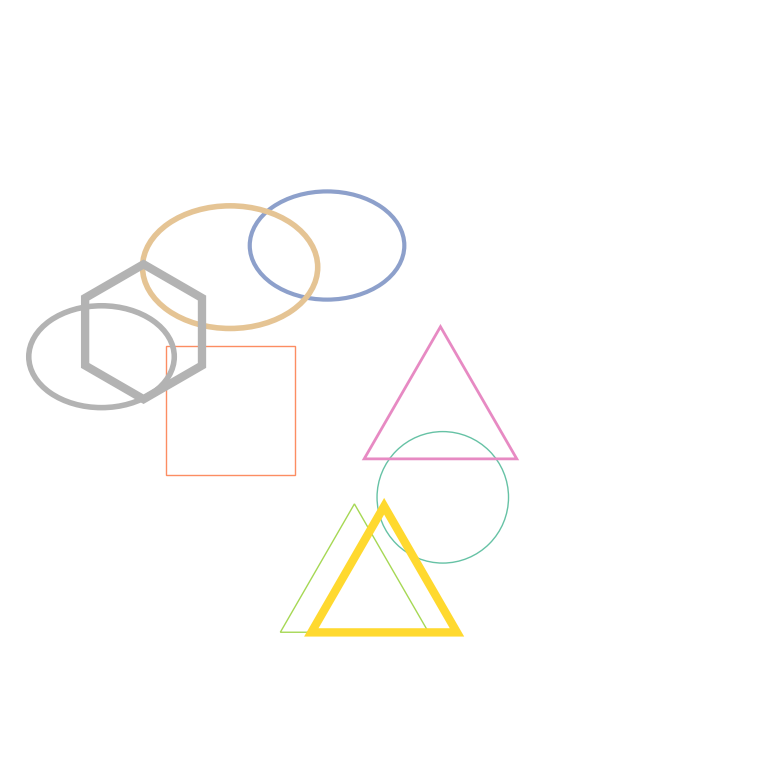[{"shape": "circle", "thickness": 0.5, "radius": 0.43, "center": [0.575, 0.354]}, {"shape": "square", "thickness": 0.5, "radius": 0.42, "center": [0.299, 0.467]}, {"shape": "oval", "thickness": 1.5, "radius": 0.5, "center": [0.425, 0.681]}, {"shape": "triangle", "thickness": 1, "radius": 0.57, "center": [0.572, 0.461]}, {"shape": "triangle", "thickness": 0.5, "radius": 0.56, "center": [0.46, 0.234]}, {"shape": "triangle", "thickness": 3, "radius": 0.55, "center": [0.499, 0.233]}, {"shape": "oval", "thickness": 2, "radius": 0.57, "center": [0.299, 0.653]}, {"shape": "hexagon", "thickness": 3, "radius": 0.44, "center": [0.186, 0.569]}, {"shape": "oval", "thickness": 2, "radius": 0.47, "center": [0.132, 0.537]}]